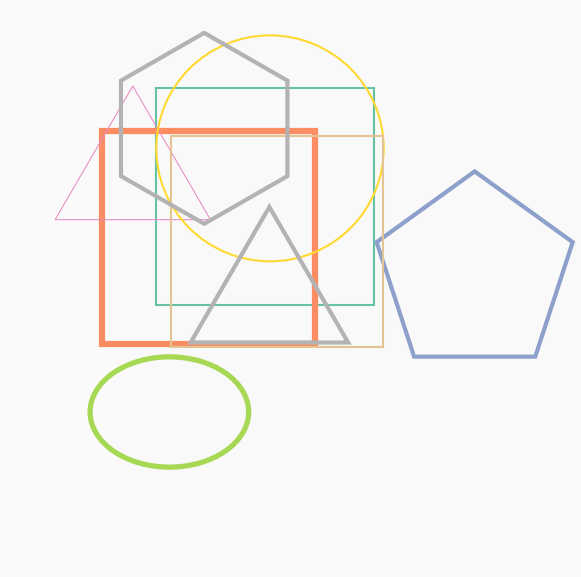[{"shape": "square", "thickness": 1, "radius": 0.94, "center": [0.456, 0.659]}, {"shape": "square", "thickness": 3, "radius": 0.92, "center": [0.359, 0.588]}, {"shape": "pentagon", "thickness": 2, "radius": 0.89, "center": [0.817, 0.525]}, {"shape": "triangle", "thickness": 0.5, "radius": 0.77, "center": [0.228, 0.696]}, {"shape": "oval", "thickness": 2.5, "radius": 0.68, "center": [0.291, 0.286]}, {"shape": "circle", "thickness": 1, "radius": 0.98, "center": [0.464, 0.742]}, {"shape": "square", "thickness": 1, "radius": 0.91, "center": [0.476, 0.581]}, {"shape": "triangle", "thickness": 2, "radius": 0.78, "center": [0.463, 0.484]}, {"shape": "hexagon", "thickness": 2, "radius": 0.83, "center": [0.351, 0.777]}]